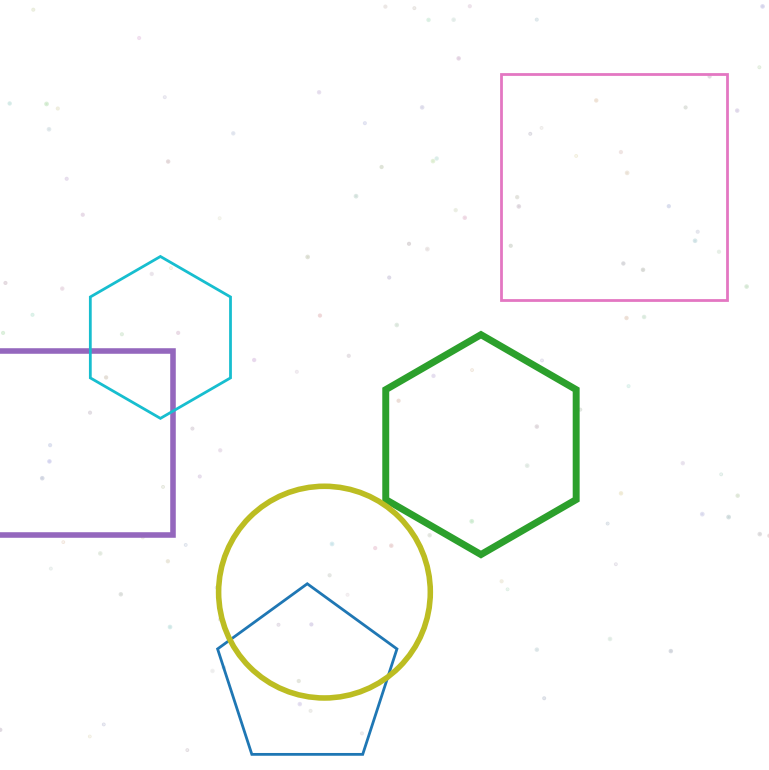[{"shape": "pentagon", "thickness": 1, "radius": 0.61, "center": [0.399, 0.119]}, {"shape": "hexagon", "thickness": 2.5, "radius": 0.71, "center": [0.625, 0.423]}, {"shape": "square", "thickness": 2, "radius": 0.6, "center": [0.105, 0.424]}, {"shape": "square", "thickness": 1, "radius": 0.74, "center": [0.797, 0.757]}, {"shape": "circle", "thickness": 2, "radius": 0.69, "center": [0.421, 0.231]}, {"shape": "hexagon", "thickness": 1, "radius": 0.53, "center": [0.208, 0.562]}]